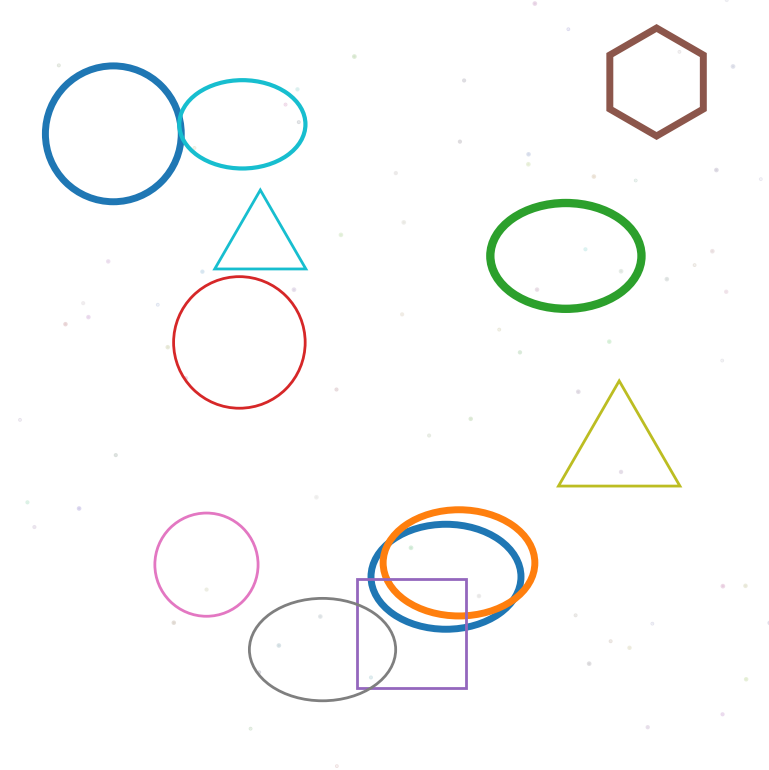[{"shape": "circle", "thickness": 2.5, "radius": 0.44, "center": [0.147, 0.826]}, {"shape": "oval", "thickness": 2.5, "radius": 0.49, "center": [0.579, 0.251]}, {"shape": "oval", "thickness": 2.5, "radius": 0.49, "center": [0.596, 0.269]}, {"shape": "oval", "thickness": 3, "radius": 0.49, "center": [0.735, 0.668]}, {"shape": "circle", "thickness": 1, "radius": 0.43, "center": [0.311, 0.555]}, {"shape": "square", "thickness": 1, "radius": 0.35, "center": [0.535, 0.177]}, {"shape": "hexagon", "thickness": 2.5, "radius": 0.35, "center": [0.853, 0.893]}, {"shape": "circle", "thickness": 1, "radius": 0.34, "center": [0.268, 0.267]}, {"shape": "oval", "thickness": 1, "radius": 0.47, "center": [0.419, 0.156]}, {"shape": "triangle", "thickness": 1, "radius": 0.46, "center": [0.804, 0.414]}, {"shape": "oval", "thickness": 1.5, "radius": 0.41, "center": [0.315, 0.839]}, {"shape": "triangle", "thickness": 1, "radius": 0.34, "center": [0.338, 0.685]}]